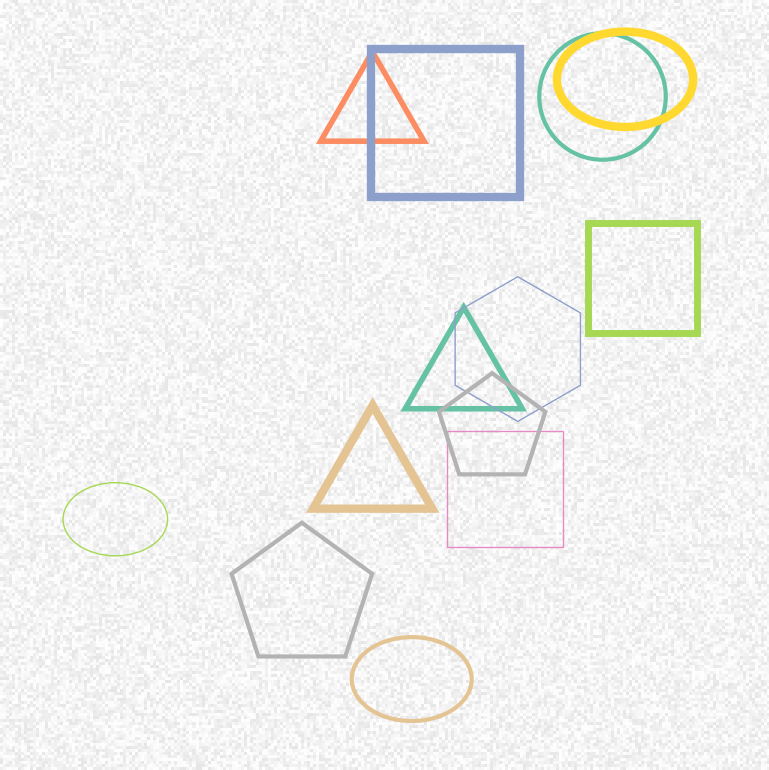[{"shape": "circle", "thickness": 1.5, "radius": 0.41, "center": [0.782, 0.875]}, {"shape": "triangle", "thickness": 2, "radius": 0.44, "center": [0.602, 0.513]}, {"shape": "triangle", "thickness": 2, "radius": 0.39, "center": [0.484, 0.855]}, {"shape": "square", "thickness": 3, "radius": 0.48, "center": [0.579, 0.84]}, {"shape": "hexagon", "thickness": 0.5, "radius": 0.47, "center": [0.672, 0.547]}, {"shape": "square", "thickness": 0.5, "radius": 0.38, "center": [0.656, 0.365]}, {"shape": "square", "thickness": 2.5, "radius": 0.36, "center": [0.834, 0.639]}, {"shape": "oval", "thickness": 0.5, "radius": 0.34, "center": [0.15, 0.326]}, {"shape": "oval", "thickness": 3, "radius": 0.44, "center": [0.812, 0.897]}, {"shape": "triangle", "thickness": 3, "radius": 0.45, "center": [0.484, 0.384]}, {"shape": "oval", "thickness": 1.5, "radius": 0.39, "center": [0.535, 0.118]}, {"shape": "pentagon", "thickness": 1.5, "radius": 0.48, "center": [0.392, 0.225]}, {"shape": "pentagon", "thickness": 1.5, "radius": 0.36, "center": [0.639, 0.443]}]